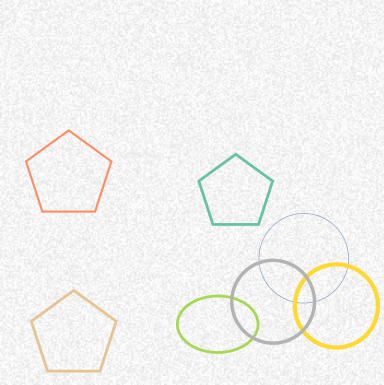[{"shape": "pentagon", "thickness": 2, "radius": 0.5, "center": [0.612, 0.499]}, {"shape": "pentagon", "thickness": 1.5, "radius": 0.58, "center": [0.178, 0.545]}, {"shape": "circle", "thickness": 0.5, "radius": 0.58, "center": [0.789, 0.329]}, {"shape": "oval", "thickness": 2, "radius": 0.52, "center": [0.565, 0.158]}, {"shape": "circle", "thickness": 3, "radius": 0.54, "center": [0.874, 0.205]}, {"shape": "pentagon", "thickness": 2, "radius": 0.58, "center": [0.192, 0.13]}, {"shape": "circle", "thickness": 2.5, "radius": 0.54, "center": [0.709, 0.216]}]